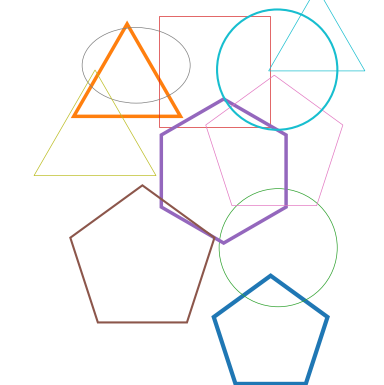[{"shape": "pentagon", "thickness": 3, "radius": 0.78, "center": [0.703, 0.129]}, {"shape": "triangle", "thickness": 2.5, "radius": 0.8, "center": [0.33, 0.778]}, {"shape": "circle", "thickness": 0.5, "radius": 0.77, "center": [0.723, 0.357]}, {"shape": "square", "thickness": 0.5, "radius": 0.72, "center": [0.556, 0.814]}, {"shape": "hexagon", "thickness": 2.5, "radius": 0.94, "center": [0.581, 0.556]}, {"shape": "pentagon", "thickness": 1.5, "radius": 0.98, "center": [0.37, 0.322]}, {"shape": "pentagon", "thickness": 0.5, "radius": 0.94, "center": [0.712, 0.617]}, {"shape": "oval", "thickness": 0.5, "radius": 0.7, "center": [0.354, 0.83]}, {"shape": "triangle", "thickness": 0.5, "radius": 0.91, "center": [0.247, 0.635]}, {"shape": "circle", "thickness": 1.5, "radius": 0.78, "center": [0.72, 0.819]}, {"shape": "triangle", "thickness": 0.5, "radius": 0.72, "center": [0.823, 0.888]}]